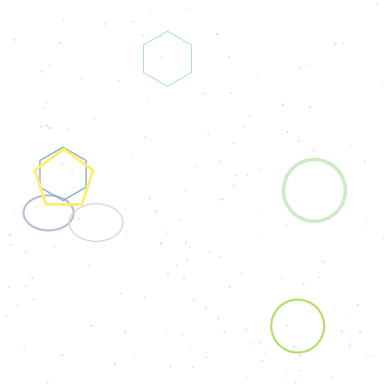[{"shape": "hexagon", "thickness": 0.5, "radius": 0.36, "center": [0.435, 0.847]}, {"shape": "oval", "thickness": 1.5, "radius": 0.33, "center": [0.126, 0.447]}, {"shape": "hexagon", "thickness": 1, "radius": 0.35, "center": [0.164, 0.548]}, {"shape": "circle", "thickness": 1.5, "radius": 0.34, "center": [0.773, 0.153]}, {"shape": "oval", "thickness": 1, "radius": 0.35, "center": [0.25, 0.422]}, {"shape": "circle", "thickness": 2.5, "radius": 0.4, "center": [0.817, 0.505]}, {"shape": "pentagon", "thickness": 2, "radius": 0.4, "center": [0.166, 0.533]}]